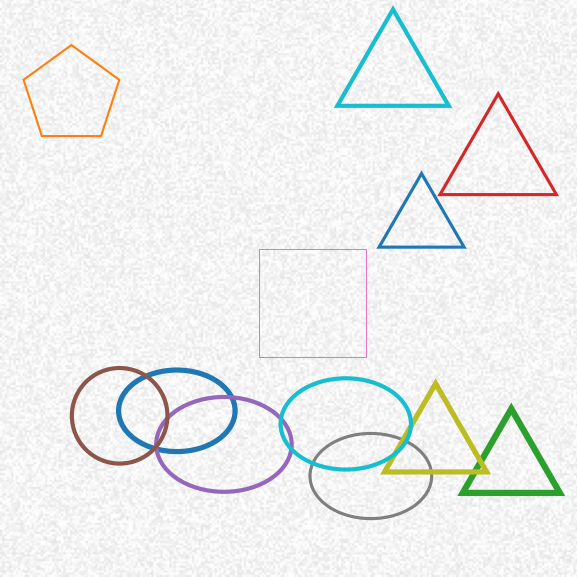[{"shape": "triangle", "thickness": 1.5, "radius": 0.42, "center": [0.73, 0.614]}, {"shape": "oval", "thickness": 2.5, "radius": 0.5, "center": [0.306, 0.288]}, {"shape": "pentagon", "thickness": 1, "radius": 0.44, "center": [0.124, 0.834]}, {"shape": "triangle", "thickness": 3, "radius": 0.49, "center": [0.885, 0.194]}, {"shape": "triangle", "thickness": 1.5, "radius": 0.58, "center": [0.863, 0.72]}, {"shape": "oval", "thickness": 2, "radius": 0.59, "center": [0.388, 0.23]}, {"shape": "circle", "thickness": 2, "radius": 0.41, "center": [0.207, 0.279]}, {"shape": "square", "thickness": 0.5, "radius": 0.46, "center": [0.541, 0.475]}, {"shape": "oval", "thickness": 1.5, "radius": 0.53, "center": [0.642, 0.175]}, {"shape": "triangle", "thickness": 2.5, "radius": 0.51, "center": [0.754, 0.233]}, {"shape": "oval", "thickness": 2, "radius": 0.56, "center": [0.599, 0.265]}, {"shape": "triangle", "thickness": 2, "radius": 0.56, "center": [0.681, 0.872]}]